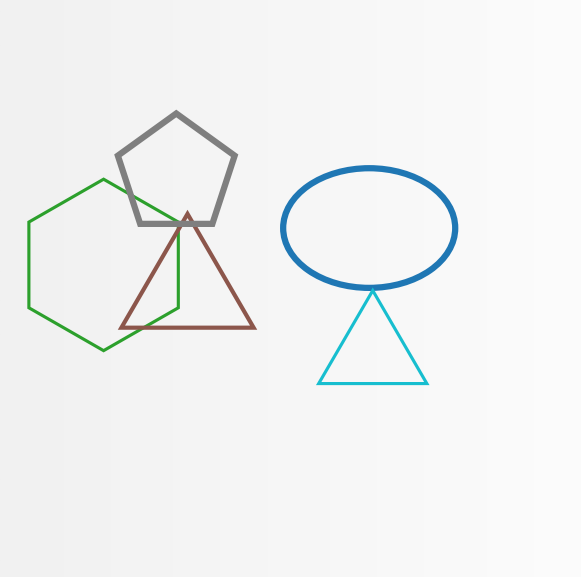[{"shape": "oval", "thickness": 3, "radius": 0.74, "center": [0.635, 0.604]}, {"shape": "hexagon", "thickness": 1.5, "radius": 0.74, "center": [0.178, 0.54]}, {"shape": "triangle", "thickness": 2, "radius": 0.66, "center": [0.323, 0.497]}, {"shape": "pentagon", "thickness": 3, "radius": 0.53, "center": [0.303, 0.697]}, {"shape": "triangle", "thickness": 1.5, "radius": 0.54, "center": [0.641, 0.389]}]